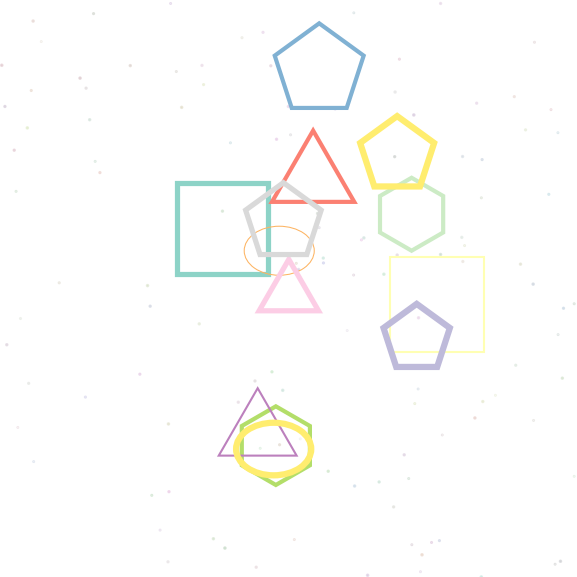[{"shape": "square", "thickness": 2.5, "radius": 0.39, "center": [0.385, 0.603]}, {"shape": "square", "thickness": 1, "radius": 0.41, "center": [0.757, 0.472]}, {"shape": "pentagon", "thickness": 3, "radius": 0.3, "center": [0.722, 0.413]}, {"shape": "triangle", "thickness": 2, "radius": 0.41, "center": [0.542, 0.691]}, {"shape": "pentagon", "thickness": 2, "radius": 0.4, "center": [0.553, 0.878]}, {"shape": "oval", "thickness": 0.5, "radius": 0.3, "center": [0.484, 0.565]}, {"shape": "hexagon", "thickness": 2, "radius": 0.34, "center": [0.478, 0.227]}, {"shape": "triangle", "thickness": 2.5, "radius": 0.3, "center": [0.5, 0.491]}, {"shape": "pentagon", "thickness": 2.5, "radius": 0.34, "center": [0.491, 0.614]}, {"shape": "triangle", "thickness": 1, "radius": 0.39, "center": [0.446, 0.249]}, {"shape": "hexagon", "thickness": 2, "radius": 0.32, "center": [0.713, 0.628]}, {"shape": "oval", "thickness": 3, "radius": 0.33, "center": [0.474, 0.222]}, {"shape": "pentagon", "thickness": 3, "radius": 0.34, "center": [0.688, 0.731]}]